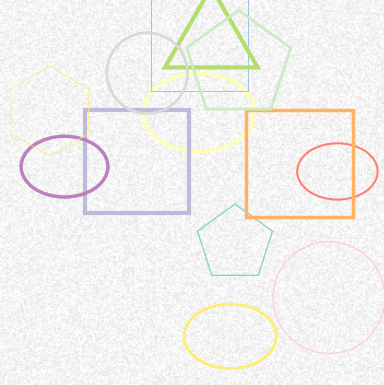[{"shape": "pentagon", "thickness": 1, "radius": 0.51, "center": [0.61, 0.368]}, {"shape": "oval", "thickness": 2.5, "radius": 0.72, "center": [0.517, 0.708]}, {"shape": "square", "thickness": 3, "radius": 0.67, "center": [0.357, 0.58]}, {"shape": "oval", "thickness": 1.5, "radius": 0.52, "center": [0.876, 0.555]}, {"shape": "square", "thickness": 0.5, "radius": 0.63, "center": [0.519, 0.889]}, {"shape": "square", "thickness": 2.5, "radius": 0.69, "center": [0.778, 0.577]}, {"shape": "triangle", "thickness": 3, "radius": 0.69, "center": [0.549, 0.894]}, {"shape": "circle", "thickness": 1, "radius": 0.73, "center": [0.855, 0.227]}, {"shape": "circle", "thickness": 2, "radius": 0.52, "center": [0.382, 0.81]}, {"shape": "oval", "thickness": 2.5, "radius": 0.56, "center": [0.168, 0.567]}, {"shape": "pentagon", "thickness": 2, "radius": 0.71, "center": [0.62, 0.832]}, {"shape": "hexagon", "thickness": 0.5, "radius": 0.58, "center": [0.13, 0.711]}, {"shape": "oval", "thickness": 2, "radius": 0.6, "center": [0.598, 0.126]}]